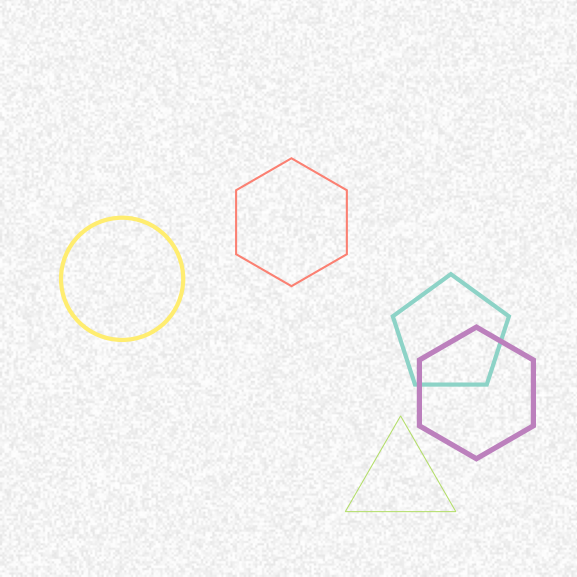[{"shape": "pentagon", "thickness": 2, "radius": 0.53, "center": [0.781, 0.419]}, {"shape": "hexagon", "thickness": 1, "radius": 0.55, "center": [0.505, 0.614]}, {"shape": "triangle", "thickness": 0.5, "radius": 0.55, "center": [0.694, 0.168]}, {"shape": "hexagon", "thickness": 2.5, "radius": 0.57, "center": [0.825, 0.319]}, {"shape": "circle", "thickness": 2, "radius": 0.53, "center": [0.211, 0.516]}]